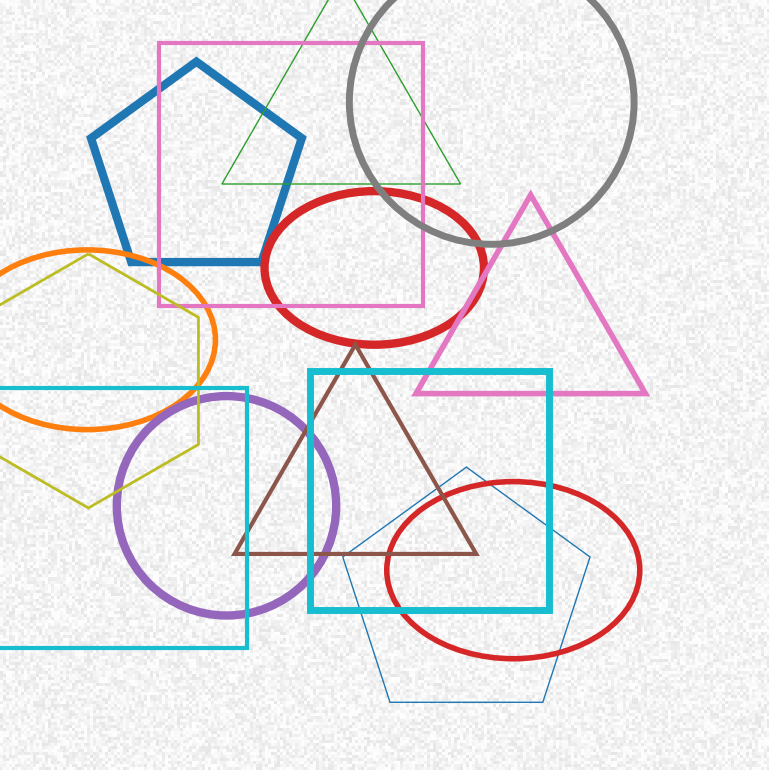[{"shape": "pentagon", "thickness": 0.5, "radius": 0.84, "center": [0.606, 0.225]}, {"shape": "pentagon", "thickness": 3, "radius": 0.72, "center": [0.255, 0.776]}, {"shape": "oval", "thickness": 2, "radius": 0.83, "center": [0.113, 0.559]}, {"shape": "triangle", "thickness": 0.5, "radius": 0.89, "center": [0.443, 0.85]}, {"shape": "oval", "thickness": 2, "radius": 0.82, "center": [0.667, 0.26]}, {"shape": "oval", "thickness": 3, "radius": 0.71, "center": [0.486, 0.652]}, {"shape": "circle", "thickness": 3, "radius": 0.71, "center": [0.294, 0.343]}, {"shape": "triangle", "thickness": 1.5, "radius": 0.91, "center": [0.462, 0.371]}, {"shape": "square", "thickness": 1.5, "radius": 0.85, "center": [0.378, 0.773]}, {"shape": "triangle", "thickness": 2, "radius": 0.86, "center": [0.689, 0.575]}, {"shape": "circle", "thickness": 2.5, "radius": 0.92, "center": [0.639, 0.868]}, {"shape": "hexagon", "thickness": 1, "radius": 0.83, "center": [0.115, 0.505]}, {"shape": "square", "thickness": 1.5, "radius": 0.85, "center": [0.152, 0.327]}, {"shape": "square", "thickness": 2.5, "radius": 0.78, "center": [0.557, 0.364]}]